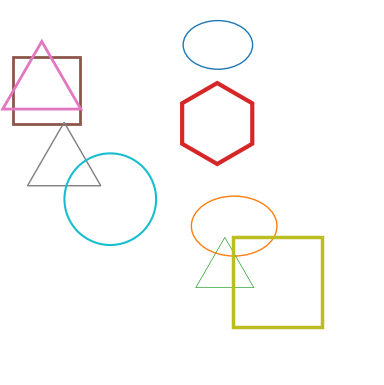[{"shape": "oval", "thickness": 1, "radius": 0.45, "center": [0.566, 0.883]}, {"shape": "oval", "thickness": 1, "radius": 0.56, "center": [0.608, 0.413]}, {"shape": "triangle", "thickness": 0.5, "radius": 0.44, "center": [0.584, 0.296]}, {"shape": "hexagon", "thickness": 3, "radius": 0.53, "center": [0.564, 0.679]}, {"shape": "square", "thickness": 2, "radius": 0.43, "center": [0.121, 0.765]}, {"shape": "triangle", "thickness": 2, "radius": 0.59, "center": [0.108, 0.775]}, {"shape": "triangle", "thickness": 1, "radius": 0.55, "center": [0.167, 0.572]}, {"shape": "square", "thickness": 2.5, "radius": 0.58, "center": [0.72, 0.267]}, {"shape": "circle", "thickness": 1.5, "radius": 0.6, "center": [0.286, 0.483]}]